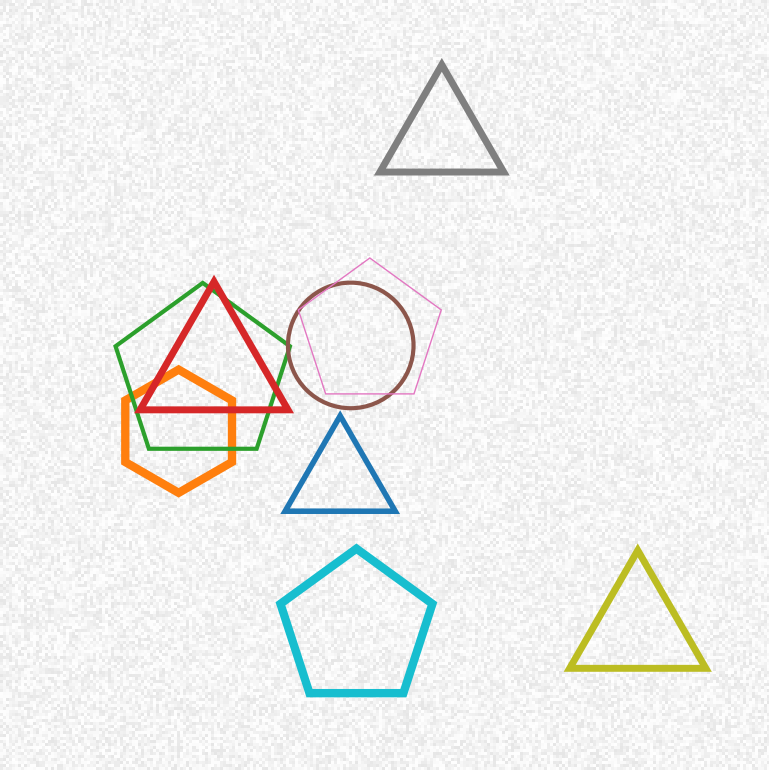[{"shape": "triangle", "thickness": 2, "radius": 0.41, "center": [0.442, 0.377]}, {"shape": "hexagon", "thickness": 3, "radius": 0.4, "center": [0.232, 0.44]}, {"shape": "pentagon", "thickness": 1.5, "radius": 0.6, "center": [0.263, 0.514]}, {"shape": "triangle", "thickness": 2.5, "radius": 0.55, "center": [0.278, 0.523]}, {"shape": "circle", "thickness": 1.5, "radius": 0.41, "center": [0.456, 0.551]}, {"shape": "pentagon", "thickness": 0.5, "radius": 0.49, "center": [0.48, 0.567]}, {"shape": "triangle", "thickness": 2.5, "radius": 0.46, "center": [0.574, 0.823]}, {"shape": "triangle", "thickness": 2.5, "radius": 0.51, "center": [0.828, 0.183]}, {"shape": "pentagon", "thickness": 3, "radius": 0.52, "center": [0.463, 0.184]}]